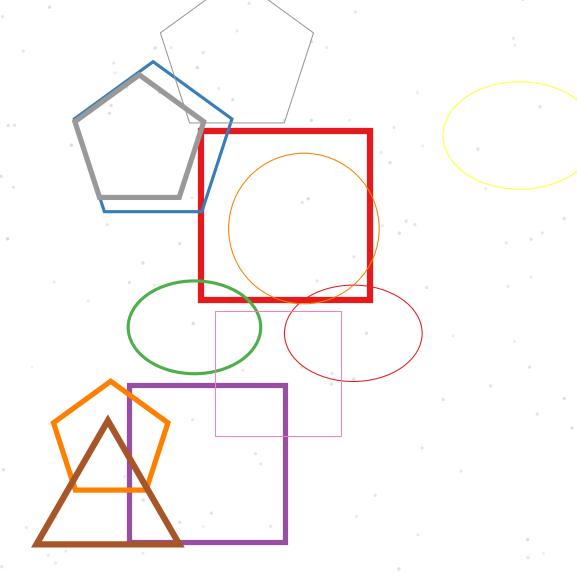[{"shape": "oval", "thickness": 0.5, "radius": 0.6, "center": [0.612, 0.422]}, {"shape": "square", "thickness": 3, "radius": 0.73, "center": [0.495, 0.626]}, {"shape": "pentagon", "thickness": 1.5, "radius": 0.72, "center": [0.265, 0.749]}, {"shape": "oval", "thickness": 1.5, "radius": 0.57, "center": [0.337, 0.432]}, {"shape": "square", "thickness": 2.5, "radius": 0.68, "center": [0.359, 0.197]}, {"shape": "circle", "thickness": 0.5, "radius": 0.65, "center": [0.526, 0.603]}, {"shape": "pentagon", "thickness": 2.5, "radius": 0.52, "center": [0.192, 0.235]}, {"shape": "oval", "thickness": 0.5, "radius": 0.66, "center": [0.9, 0.765]}, {"shape": "triangle", "thickness": 3, "radius": 0.71, "center": [0.187, 0.128]}, {"shape": "square", "thickness": 0.5, "radius": 0.54, "center": [0.481, 0.353]}, {"shape": "pentagon", "thickness": 2.5, "radius": 0.59, "center": [0.241, 0.752]}, {"shape": "pentagon", "thickness": 0.5, "radius": 0.7, "center": [0.41, 0.899]}]